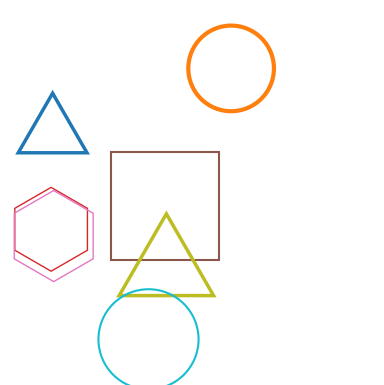[{"shape": "triangle", "thickness": 2.5, "radius": 0.52, "center": [0.137, 0.655]}, {"shape": "circle", "thickness": 3, "radius": 0.56, "center": [0.6, 0.822]}, {"shape": "hexagon", "thickness": 1, "radius": 0.54, "center": [0.133, 0.404]}, {"shape": "square", "thickness": 1.5, "radius": 0.7, "center": [0.429, 0.465]}, {"shape": "hexagon", "thickness": 1, "radius": 0.59, "center": [0.139, 0.387]}, {"shape": "triangle", "thickness": 2.5, "radius": 0.71, "center": [0.432, 0.303]}, {"shape": "circle", "thickness": 1.5, "radius": 0.65, "center": [0.386, 0.119]}]